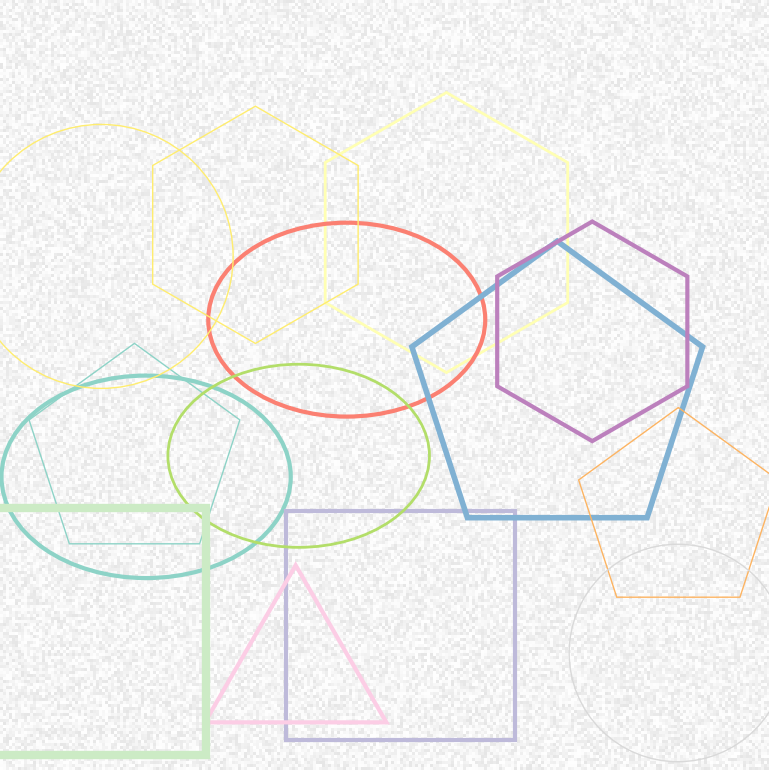[{"shape": "oval", "thickness": 1.5, "radius": 0.94, "center": [0.19, 0.381]}, {"shape": "pentagon", "thickness": 0.5, "radius": 0.72, "center": [0.175, 0.41]}, {"shape": "hexagon", "thickness": 1, "radius": 0.91, "center": [0.58, 0.698]}, {"shape": "square", "thickness": 1.5, "radius": 0.74, "center": [0.52, 0.188]}, {"shape": "oval", "thickness": 1.5, "radius": 0.9, "center": [0.45, 0.585]}, {"shape": "pentagon", "thickness": 2, "radius": 0.99, "center": [0.724, 0.488]}, {"shape": "pentagon", "thickness": 0.5, "radius": 0.68, "center": [0.881, 0.335]}, {"shape": "oval", "thickness": 1, "radius": 0.85, "center": [0.388, 0.408]}, {"shape": "triangle", "thickness": 1.5, "radius": 0.68, "center": [0.384, 0.13]}, {"shape": "circle", "thickness": 0.5, "radius": 0.71, "center": [0.88, 0.152]}, {"shape": "hexagon", "thickness": 1.5, "radius": 0.71, "center": [0.769, 0.57]}, {"shape": "square", "thickness": 3, "radius": 0.8, "center": [0.107, 0.18]}, {"shape": "hexagon", "thickness": 0.5, "radius": 0.77, "center": [0.332, 0.708]}, {"shape": "circle", "thickness": 0.5, "radius": 0.86, "center": [0.131, 0.667]}]